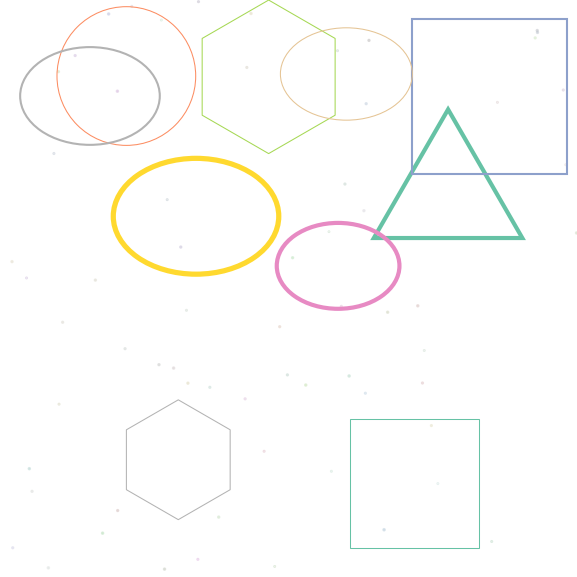[{"shape": "square", "thickness": 0.5, "radius": 0.56, "center": [0.718, 0.161]}, {"shape": "triangle", "thickness": 2, "radius": 0.74, "center": [0.776, 0.661]}, {"shape": "circle", "thickness": 0.5, "radius": 0.6, "center": [0.219, 0.867]}, {"shape": "square", "thickness": 1, "radius": 0.67, "center": [0.847, 0.832]}, {"shape": "oval", "thickness": 2, "radius": 0.53, "center": [0.585, 0.539]}, {"shape": "hexagon", "thickness": 0.5, "radius": 0.66, "center": [0.465, 0.866]}, {"shape": "oval", "thickness": 2.5, "radius": 0.72, "center": [0.339, 0.625]}, {"shape": "oval", "thickness": 0.5, "radius": 0.57, "center": [0.6, 0.871]}, {"shape": "hexagon", "thickness": 0.5, "radius": 0.52, "center": [0.309, 0.203]}, {"shape": "oval", "thickness": 1, "radius": 0.6, "center": [0.156, 0.833]}]